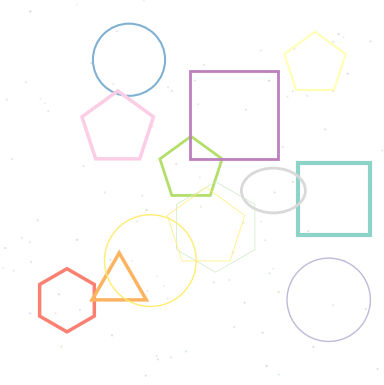[{"shape": "square", "thickness": 3, "radius": 0.47, "center": [0.867, 0.483]}, {"shape": "pentagon", "thickness": 1.5, "radius": 0.42, "center": [0.818, 0.834]}, {"shape": "circle", "thickness": 1, "radius": 0.54, "center": [0.854, 0.221]}, {"shape": "hexagon", "thickness": 2.5, "radius": 0.41, "center": [0.174, 0.22]}, {"shape": "circle", "thickness": 1.5, "radius": 0.47, "center": [0.335, 0.845]}, {"shape": "triangle", "thickness": 2.5, "radius": 0.41, "center": [0.31, 0.262]}, {"shape": "pentagon", "thickness": 2, "radius": 0.42, "center": [0.496, 0.561]}, {"shape": "pentagon", "thickness": 2.5, "radius": 0.49, "center": [0.306, 0.666]}, {"shape": "oval", "thickness": 2, "radius": 0.42, "center": [0.71, 0.505]}, {"shape": "square", "thickness": 2, "radius": 0.57, "center": [0.608, 0.702]}, {"shape": "hexagon", "thickness": 0.5, "radius": 0.59, "center": [0.56, 0.41]}, {"shape": "pentagon", "thickness": 0.5, "radius": 0.53, "center": [0.535, 0.408]}, {"shape": "circle", "thickness": 1, "radius": 0.6, "center": [0.391, 0.323]}]